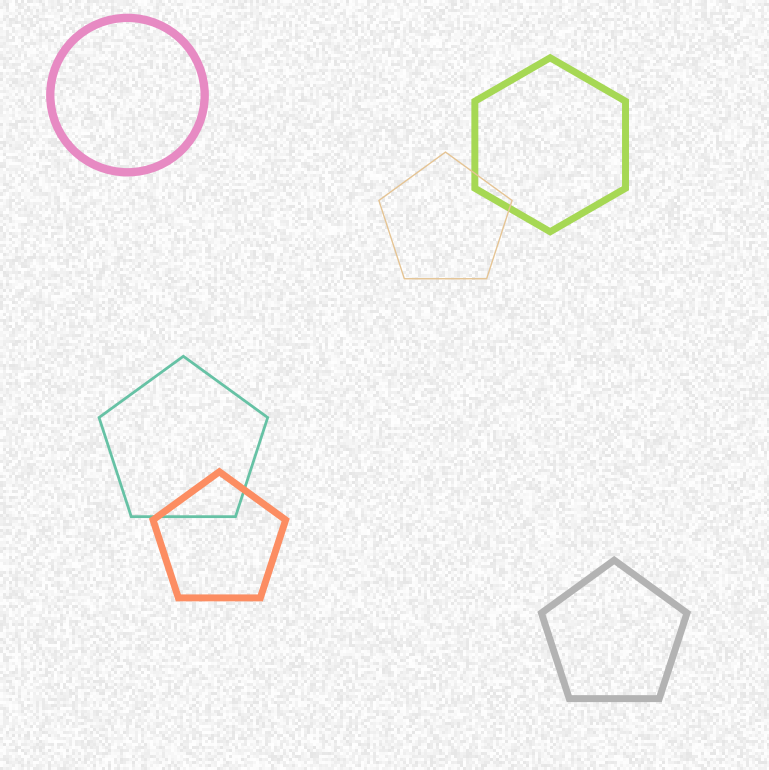[{"shape": "pentagon", "thickness": 1, "radius": 0.58, "center": [0.238, 0.422]}, {"shape": "pentagon", "thickness": 2.5, "radius": 0.45, "center": [0.285, 0.297]}, {"shape": "circle", "thickness": 3, "radius": 0.5, "center": [0.166, 0.877]}, {"shape": "hexagon", "thickness": 2.5, "radius": 0.56, "center": [0.715, 0.812]}, {"shape": "pentagon", "thickness": 0.5, "radius": 0.45, "center": [0.579, 0.712]}, {"shape": "pentagon", "thickness": 2.5, "radius": 0.5, "center": [0.798, 0.173]}]